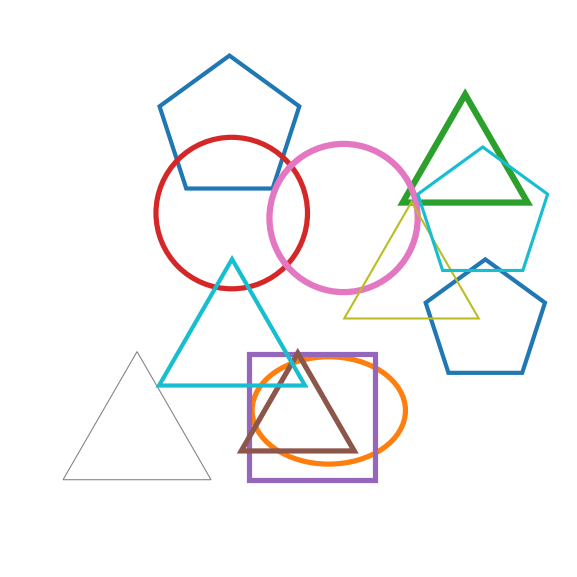[{"shape": "pentagon", "thickness": 2, "radius": 0.64, "center": [0.397, 0.776]}, {"shape": "pentagon", "thickness": 2, "radius": 0.54, "center": [0.84, 0.441]}, {"shape": "oval", "thickness": 2.5, "radius": 0.66, "center": [0.569, 0.288]}, {"shape": "triangle", "thickness": 3, "radius": 0.62, "center": [0.805, 0.711]}, {"shape": "circle", "thickness": 2.5, "radius": 0.66, "center": [0.401, 0.63]}, {"shape": "square", "thickness": 2.5, "radius": 0.55, "center": [0.541, 0.277]}, {"shape": "triangle", "thickness": 2.5, "radius": 0.56, "center": [0.516, 0.275]}, {"shape": "circle", "thickness": 3, "radius": 0.64, "center": [0.595, 0.622]}, {"shape": "triangle", "thickness": 0.5, "radius": 0.74, "center": [0.237, 0.242]}, {"shape": "triangle", "thickness": 1, "radius": 0.67, "center": [0.713, 0.515]}, {"shape": "triangle", "thickness": 2, "radius": 0.73, "center": [0.402, 0.405]}, {"shape": "pentagon", "thickness": 1.5, "radius": 0.59, "center": [0.836, 0.626]}]